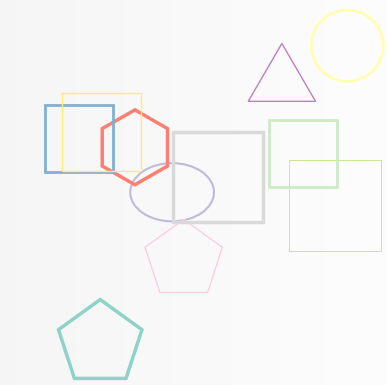[{"shape": "pentagon", "thickness": 2.5, "radius": 0.57, "center": [0.259, 0.109]}, {"shape": "circle", "thickness": 2, "radius": 0.46, "center": [0.896, 0.881]}, {"shape": "oval", "thickness": 1.5, "radius": 0.54, "center": [0.444, 0.501]}, {"shape": "hexagon", "thickness": 2.5, "radius": 0.49, "center": [0.348, 0.617]}, {"shape": "square", "thickness": 2, "radius": 0.44, "center": [0.203, 0.641]}, {"shape": "square", "thickness": 0.5, "radius": 0.6, "center": [0.865, 0.466]}, {"shape": "pentagon", "thickness": 1, "radius": 0.52, "center": [0.474, 0.325]}, {"shape": "square", "thickness": 2.5, "radius": 0.58, "center": [0.562, 0.541]}, {"shape": "triangle", "thickness": 1, "radius": 0.5, "center": [0.727, 0.787]}, {"shape": "square", "thickness": 2, "radius": 0.44, "center": [0.783, 0.602]}, {"shape": "square", "thickness": 1, "radius": 0.51, "center": [0.262, 0.657]}]